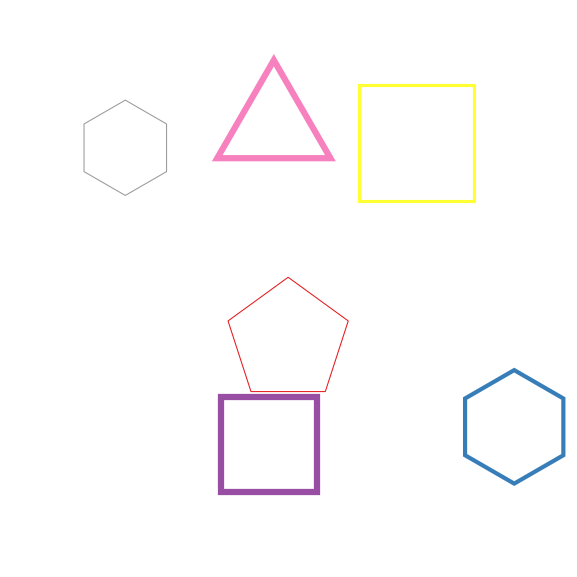[{"shape": "pentagon", "thickness": 0.5, "radius": 0.55, "center": [0.499, 0.41]}, {"shape": "hexagon", "thickness": 2, "radius": 0.49, "center": [0.89, 0.26]}, {"shape": "square", "thickness": 3, "radius": 0.41, "center": [0.466, 0.229]}, {"shape": "square", "thickness": 1.5, "radius": 0.5, "center": [0.721, 0.752]}, {"shape": "triangle", "thickness": 3, "radius": 0.57, "center": [0.474, 0.782]}, {"shape": "hexagon", "thickness": 0.5, "radius": 0.41, "center": [0.217, 0.743]}]